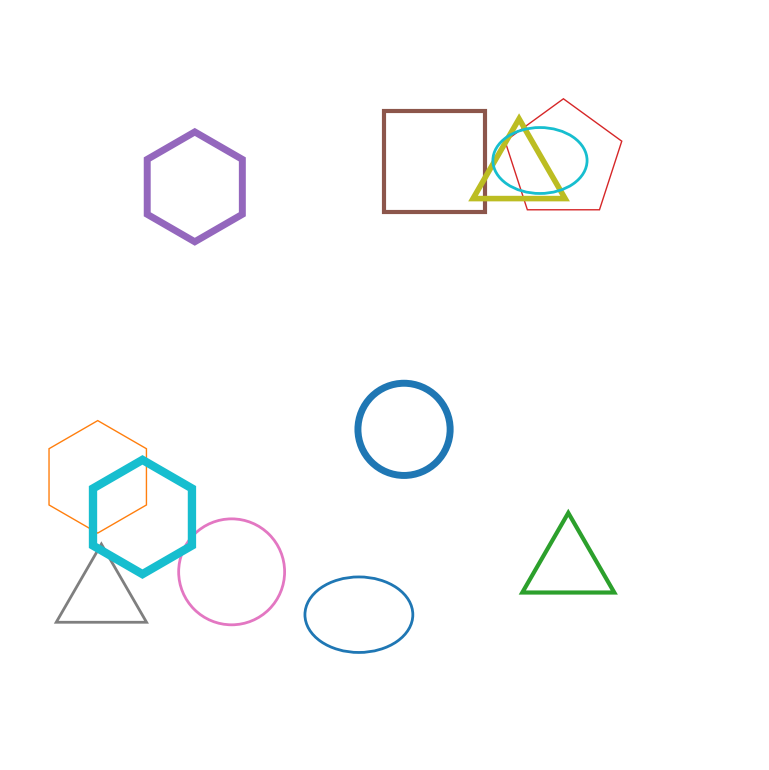[{"shape": "oval", "thickness": 1, "radius": 0.35, "center": [0.466, 0.202]}, {"shape": "circle", "thickness": 2.5, "radius": 0.3, "center": [0.525, 0.442]}, {"shape": "hexagon", "thickness": 0.5, "radius": 0.37, "center": [0.127, 0.381]}, {"shape": "triangle", "thickness": 1.5, "radius": 0.34, "center": [0.738, 0.265]}, {"shape": "pentagon", "thickness": 0.5, "radius": 0.4, "center": [0.732, 0.792]}, {"shape": "hexagon", "thickness": 2.5, "radius": 0.36, "center": [0.253, 0.757]}, {"shape": "square", "thickness": 1.5, "radius": 0.33, "center": [0.564, 0.791]}, {"shape": "circle", "thickness": 1, "radius": 0.34, "center": [0.301, 0.257]}, {"shape": "triangle", "thickness": 1, "radius": 0.34, "center": [0.132, 0.226]}, {"shape": "triangle", "thickness": 2, "radius": 0.35, "center": [0.674, 0.777]}, {"shape": "hexagon", "thickness": 3, "radius": 0.37, "center": [0.185, 0.329]}, {"shape": "oval", "thickness": 1, "radius": 0.31, "center": [0.701, 0.792]}]